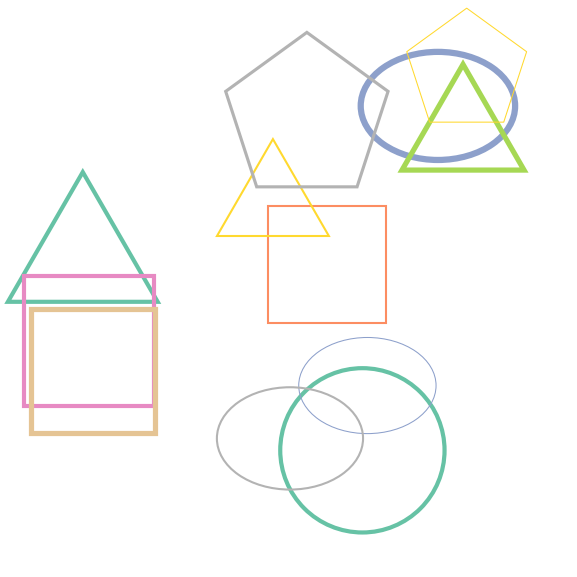[{"shape": "circle", "thickness": 2, "radius": 0.71, "center": [0.628, 0.219]}, {"shape": "triangle", "thickness": 2, "radius": 0.75, "center": [0.143, 0.551]}, {"shape": "square", "thickness": 1, "radius": 0.51, "center": [0.566, 0.541]}, {"shape": "oval", "thickness": 3, "radius": 0.67, "center": [0.758, 0.816]}, {"shape": "oval", "thickness": 0.5, "radius": 0.59, "center": [0.636, 0.332]}, {"shape": "square", "thickness": 2, "radius": 0.56, "center": [0.154, 0.408]}, {"shape": "triangle", "thickness": 2.5, "radius": 0.61, "center": [0.802, 0.766]}, {"shape": "pentagon", "thickness": 0.5, "radius": 0.55, "center": [0.808, 0.876]}, {"shape": "triangle", "thickness": 1, "radius": 0.56, "center": [0.473, 0.646]}, {"shape": "square", "thickness": 2.5, "radius": 0.54, "center": [0.162, 0.356]}, {"shape": "oval", "thickness": 1, "radius": 0.63, "center": [0.502, 0.24]}, {"shape": "pentagon", "thickness": 1.5, "radius": 0.74, "center": [0.531, 0.795]}]